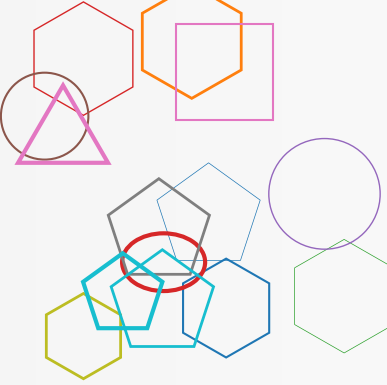[{"shape": "pentagon", "thickness": 0.5, "radius": 0.7, "center": [0.538, 0.437]}, {"shape": "hexagon", "thickness": 1.5, "radius": 0.64, "center": [0.584, 0.2]}, {"shape": "hexagon", "thickness": 2, "radius": 0.74, "center": [0.495, 0.892]}, {"shape": "hexagon", "thickness": 0.5, "radius": 0.74, "center": [0.888, 0.231]}, {"shape": "oval", "thickness": 3, "radius": 0.54, "center": [0.422, 0.319]}, {"shape": "hexagon", "thickness": 1, "radius": 0.74, "center": [0.215, 0.848]}, {"shape": "circle", "thickness": 1, "radius": 0.72, "center": [0.837, 0.496]}, {"shape": "circle", "thickness": 1.5, "radius": 0.56, "center": [0.115, 0.698]}, {"shape": "square", "thickness": 1.5, "radius": 0.62, "center": [0.579, 0.814]}, {"shape": "triangle", "thickness": 3, "radius": 0.67, "center": [0.163, 0.644]}, {"shape": "pentagon", "thickness": 2, "radius": 0.69, "center": [0.41, 0.399]}, {"shape": "hexagon", "thickness": 2, "radius": 0.55, "center": [0.215, 0.127]}, {"shape": "pentagon", "thickness": 2, "radius": 0.69, "center": [0.419, 0.212]}, {"shape": "pentagon", "thickness": 3, "radius": 0.54, "center": [0.317, 0.235]}]